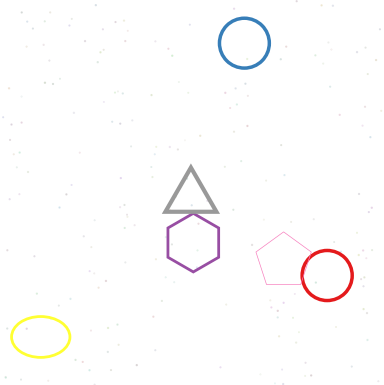[{"shape": "circle", "thickness": 2.5, "radius": 0.33, "center": [0.85, 0.284]}, {"shape": "circle", "thickness": 2.5, "radius": 0.32, "center": [0.635, 0.888]}, {"shape": "hexagon", "thickness": 2, "radius": 0.38, "center": [0.502, 0.37]}, {"shape": "oval", "thickness": 2, "radius": 0.38, "center": [0.106, 0.125]}, {"shape": "pentagon", "thickness": 0.5, "radius": 0.38, "center": [0.737, 0.322]}, {"shape": "triangle", "thickness": 3, "radius": 0.38, "center": [0.496, 0.488]}]